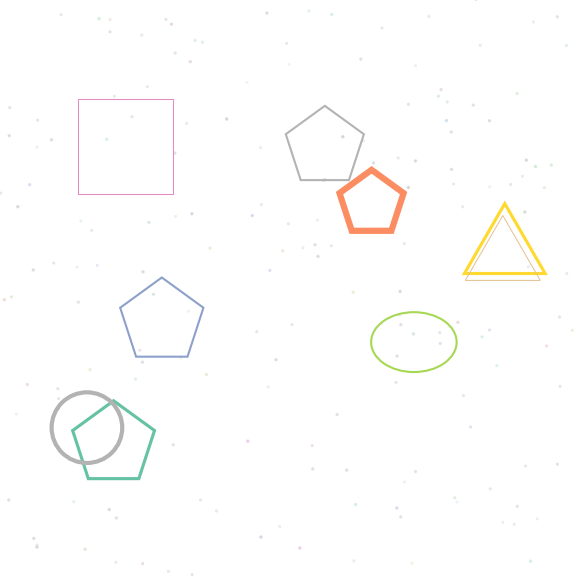[{"shape": "pentagon", "thickness": 1.5, "radius": 0.37, "center": [0.197, 0.231]}, {"shape": "pentagon", "thickness": 3, "radius": 0.29, "center": [0.643, 0.647]}, {"shape": "pentagon", "thickness": 1, "radius": 0.38, "center": [0.28, 0.443]}, {"shape": "square", "thickness": 0.5, "radius": 0.41, "center": [0.217, 0.746]}, {"shape": "oval", "thickness": 1, "radius": 0.37, "center": [0.717, 0.407]}, {"shape": "triangle", "thickness": 1.5, "radius": 0.4, "center": [0.874, 0.566]}, {"shape": "triangle", "thickness": 0.5, "radius": 0.37, "center": [0.871, 0.551]}, {"shape": "circle", "thickness": 2, "radius": 0.31, "center": [0.151, 0.259]}, {"shape": "pentagon", "thickness": 1, "radius": 0.36, "center": [0.562, 0.745]}]